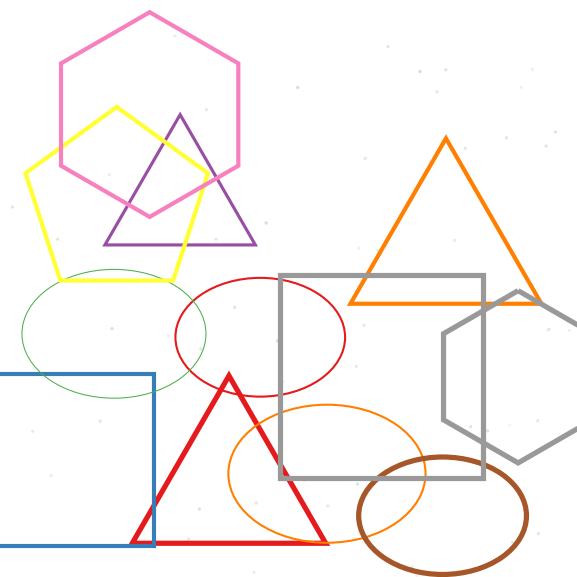[{"shape": "triangle", "thickness": 2.5, "radius": 0.97, "center": [0.396, 0.155]}, {"shape": "oval", "thickness": 1, "radius": 0.73, "center": [0.451, 0.415]}, {"shape": "square", "thickness": 2, "radius": 0.74, "center": [0.119, 0.203]}, {"shape": "oval", "thickness": 0.5, "radius": 0.8, "center": [0.197, 0.421]}, {"shape": "triangle", "thickness": 1.5, "radius": 0.75, "center": [0.312, 0.65]}, {"shape": "triangle", "thickness": 2, "radius": 0.95, "center": [0.772, 0.569]}, {"shape": "oval", "thickness": 1, "radius": 0.85, "center": [0.566, 0.179]}, {"shape": "pentagon", "thickness": 2, "radius": 0.83, "center": [0.202, 0.648]}, {"shape": "oval", "thickness": 2.5, "radius": 0.73, "center": [0.766, 0.106]}, {"shape": "hexagon", "thickness": 2, "radius": 0.89, "center": [0.259, 0.801]}, {"shape": "hexagon", "thickness": 2.5, "radius": 0.75, "center": [0.897, 0.347]}, {"shape": "square", "thickness": 2.5, "radius": 0.88, "center": [0.66, 0.348]}]